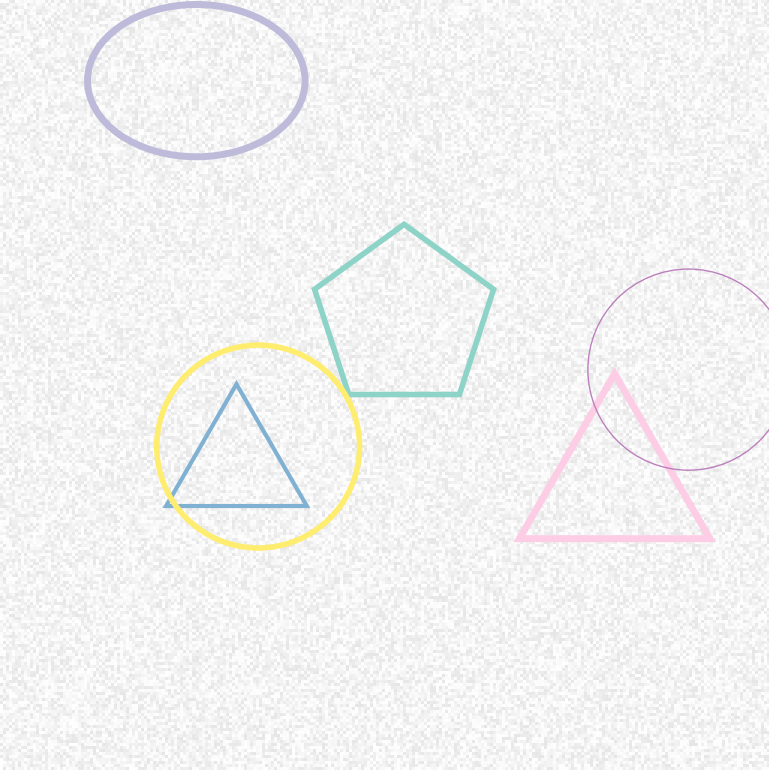[{"shape": "pentagon", "thickness": 2, "radius": 0.61, "center": [0.525, 0.586]}, {"shape": "oval", "thickness": 2.5, "radius": 0.71, "center": [0.255, 0.895]}, {"shape": "triangle", "thickness": 1.5, "radius": 0.53, "center": [0.307, 0.396]}, {"shape": "triangle", "thickness": 2.5, "radius": 0.71, "center": [0.798, 0.372]}, {"shape": "circle", "thickness": 0.5, "radius": 0.65, "center": [0.894, 0.52]}, {"shape": "circle", "thickness": 2, "radius": 0.66, "center": [0.335, 0.42]}]